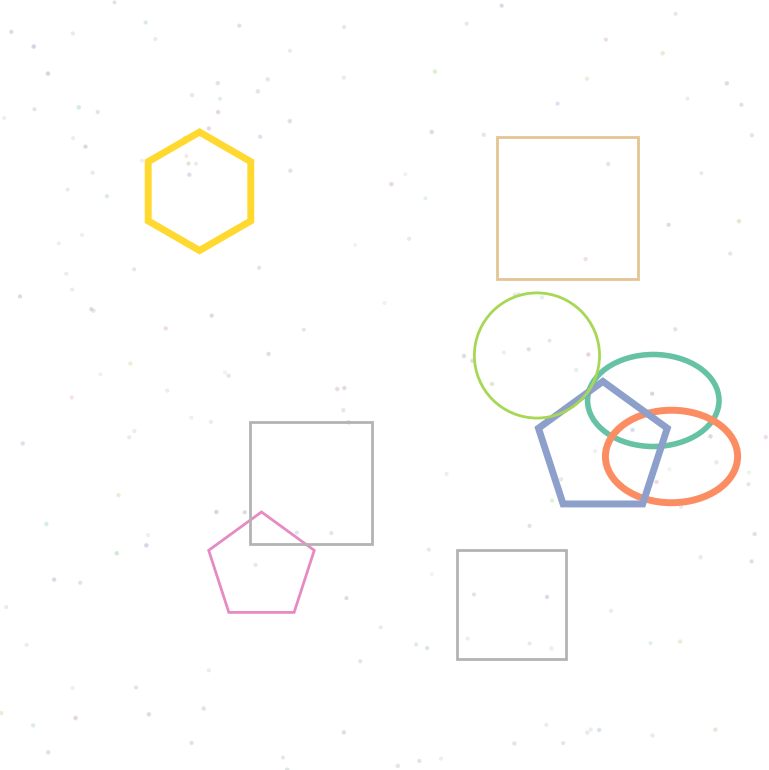[{"shape": "oval", "thickness": 2, "radius": 0.43, "center": [0.848, 0.48]}, {"shape": "oval", "thickness": 2.5, "radius": 0.43, "center": [0.872, 0.407]}, {"shape": "pentagon", "thickness": 2.5, "radius": 0.44, "center": [0.783, 0.417]}, {"shape": "pentagon", "thickness": 1, "radius": 0.36, "center": [0.34, 0.263]}, {"shape": "circle", "thickness": 1, "radius": 0.41, "center": [0.697, 0.538]}, {"shape": "hexagon", "thickness": 2.5, "radius": 0.38, "center": [0.259, 0.752]}, {"shape": "square", "thickness": 1, "radius": 0.46, "center": [0.737, 0.73]}, {"shape": "square", "thickness": 1, "radius": 0.4, "center": [0.404, 0.373]}, {"shape": "square", "thickness": 1, "radius": 0.35, "center": [0.665, 0.215]}]